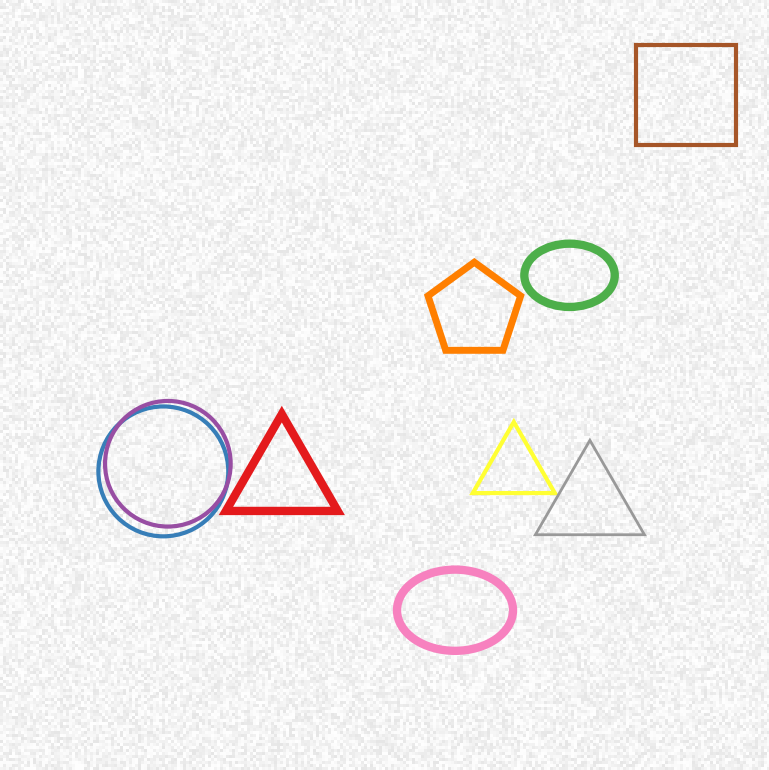[{"shape": "triangle", "thickness": 3, "radius": 0.42, "center": [0.366, 0.378]}, {"shape": "circle", "thickness": 1.5, "radius": 0.42, "center": [0.212, 0.388]}, {"shape": "oval", "thickness": 3, "radius": 0.29, "center": [0.74, 0.642]}, {"shape": "circle", "thickness": 1.5, "radius": 0.41, "center": [0.218, 0.398]}, {"shape": "pentagon", "thickness": 2.5, "radius": 0.32, "center": [0.616, 0.596]}, {"shape": "triangle", "thickness": 1.5, "radius": 0.31, "center": [0.667, 0.39]}, {"shape": "square", "thickness": 1.5, "radius": 0.33, "center": [0.891, 0.877]}, {"shape": "oval", "thickness": 3, "radius": 0.38, "center": [0.591, 0.208]}, {"shape": "triangle", "thickness": 1, "radius": 0.41, "center": [0.766, 0.346]}]